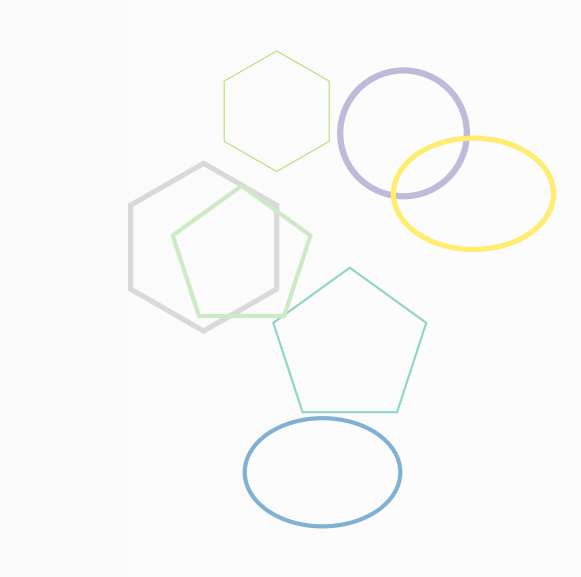[{"shape": "pentagon", "thickness": 1, "radius": 0.69, "center": [0.602, 0.397]}, {"shape": "circle", "thickness": 3, "radius": 0.54, "center": [0.694, 0.768]}, {"shape": "oval", "thickness": 2, "radius": 0.67, "center": [0.555, 0.181]}, {"shape": "hexagon", "thickness": 0.5, "radius": 0.52, "center": [0.476, 0.807]}, {"shape": "hexagon", "thickness": 2.5, "radius": 0.73, "center": [0.35, 0.571]}, {"shape": "pentagon", "thickness": 2, "radius": 0.62, "center": [0.416, 0.553]}, {"shape": "oval", "thickness": 2.5, "radius": 0.69, "center": [0.815, 0.664]}]